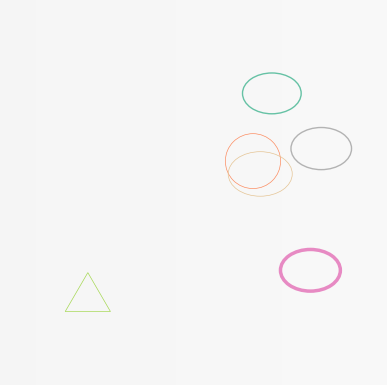[{"shape": "oval", "thickness": 1, "radius": 0.38, "center": [0.702, 0.757]}, {"shape": "circle", "thickness": 0.5, "radius": 0.36, "center": [0.653, 0.582]}, {"shape": "oval", "thickness": 2.5, "radius": 0.39, "center": [0.801, 0.298]}, {"shape": "triangle", "thickness": 0.5, "radius": 0.34, "center": [0.227, 0.225]}, {"shape": "oval", "thickness": 0.5, "radius": 0.41, "center": [0.672, 0.548]}, {"shape": "oval", "thickness": 1, "radius": 0.39, "center": [0.829, 0.614]}]